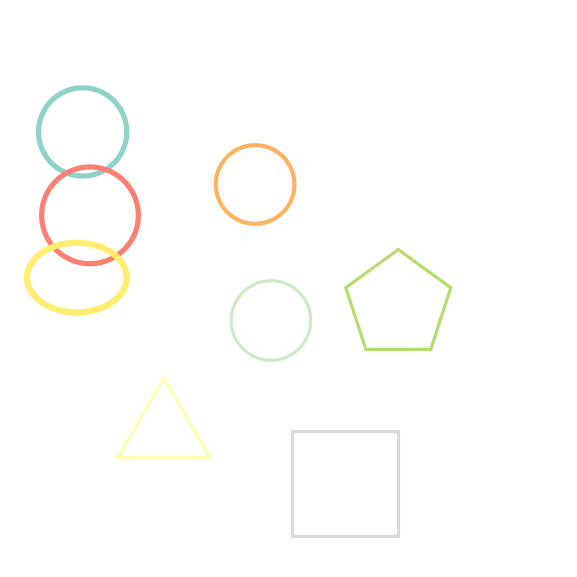[{"shape": "circle", "thickness": 2.5, "radius": 0.38, "center": [0.143, 0.771]}, {"shape": "triangle", "thickness": 1.5, "radius": 0.46, "center": [0.284, 0.253]}, {"shape": "circle", "thickness": 2.5, "radius": 0.42, "center": [0.156, 0.626]}, {"shape": "circle", "thickness": 2, "radius": 0.34, "center": [0.442, 0.68]}, {"shape": "pentagon", "thickness": 1.5, "radius": 0.48, "center": [0.69, 0.472]}, {"shape": "square", "thickness": 1.5, "radius": 0.46, "center": [0.597, 0.162]}, {"shape": "circle", "thickness": 1.5, "radius": 0.34, "center": [0.469, 0.444]}, {"shape": "oval", "thickness": 3, "radius": 0.43, "center": [0.133, 0.519]}]